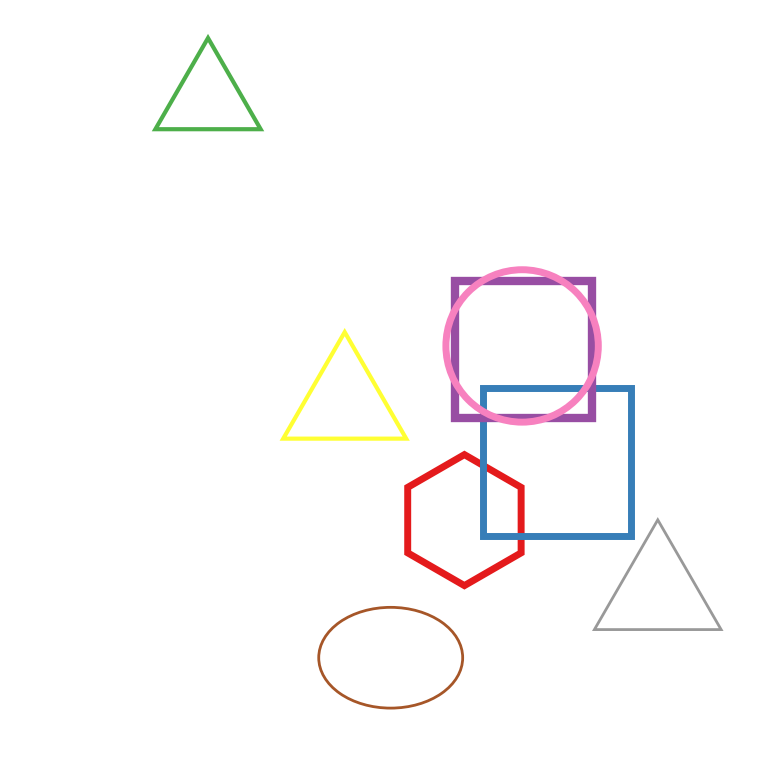[{"shape": "hexagon", "thickness": 2.5, "radius": 0.43, "center": [0.603, 0.325]}, {"shape": "square", "thickness": 2.5, "radius": 0.48, "center": [0.723, 0.4]}, {"shape": "triangle", "thickness": 1.5, "radius": 0.39, "center": [0.27, 0.872]}, {"shape": "square", "thickness": 3, "radius": 0.45, "center": [0.68, 0.546]}, {"shape": "triangle", "thickness": 1.5, "radius": 0.46, "center": [0.448, 0.476]}, {"shape": "oval", "thickness": 1, "radius": 0.47, "center": [0.507, 0.146]}, {"shape": "circle", "thickness": 2.5, "radius": 0.49, "center": [0.678, 0.551]}, {"shape": "triangle", "thickness": 1, "radius": 0.48, "center": [0.854, 0.23]}]